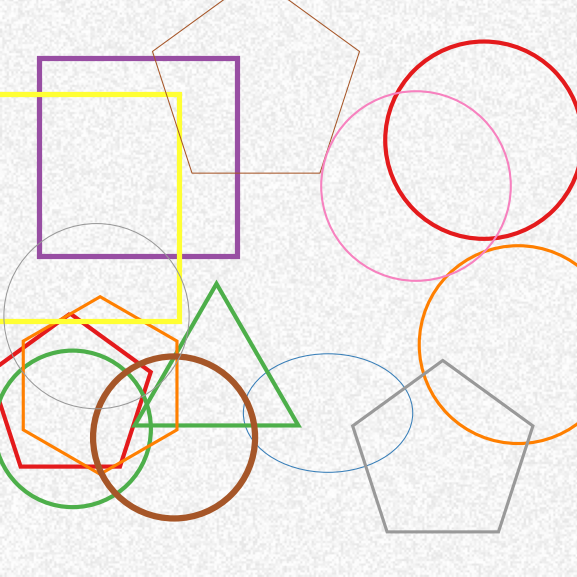[{"shape": "circle", "thickness": 2, "radius": 0.85, "center": [0.838, 0.756]}, {"shape": "pentagon", "thickness": 2, "radius": 0.73, "center": [0.122, 0.31]}, {"shape": "oval", "thickness": 0.5, "radius": 0.73, "center": [0.568, 0.284]}, {"shape": "circle", "thickness": 2, "radius": 0.68, "center": [0.126, 0.256]}, {"shape": "triangle", "thickness": 2, "radius": 0.82, "center": [0.375, 0.344]}, {"shape": "square", "thickness": 2.5, "radius": 0.86, "center": [0.24, 0.727]}, {"shape": "hexagon", "thickness": 1.5, "radius": 0.77, "center": [0.173, 0.332]}, {"shape": "circle", "thickness": 1.5, "radius": 0.86, "center": [0.897, 0.402]}, {"shape": "square", "thickness": 2.5, "radius": 0.98, "center": [0.113, 0.64]}, {"shape": "pentagon", "thickness": 0.5, "radius": 0.94, "center": [0.443, 0.852]}, {"shape": "circle", "thickness": 3, "radius": 0.7, "center": [0.301, 0.242]}, {"shape": "circle", "thickness": 1, "radius": 0.82, "center": [0.72, 0.677]}, {"shape": "circle", "thickness": 0.5, "radius": 0.8, "center": [0.167, 0.452]}, {"shape": "pentagon", "thickness": 1.5, "radius": 0.82, "center": [0.767, 0.211]}]